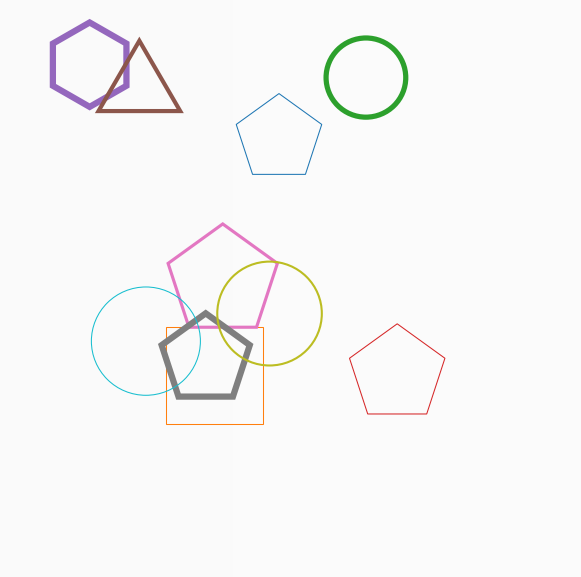[{"shape": "pentagon", "thickness": 0.5, "radius": 0.39, "center": [0.48, 0.76]}, {"shape": "square", "thickness": 0.5, "radius": 0.42, "center": [0.37, 0.349]}, {"shape": "circle", "thickness": 2.5, "radius": 0.34, "center": [0.63, 0.865]}, {"shape": "pentagon", "thickness": 0.5, "radius": 0.43, "center": [0.683, 0.352]}, {"shape": "hexagon", "thickness": 3, "radius": 0.37, "center": [0.154, 0.887]}, {"shape": "triangle", "thickness": 2, "radius": 0.41, "center": [0.24, 0.847]}, {"shape": "pentagon", "thickness": 1.5, "radius": 0.49, "center": [0.383, 0.512]}, {"shape": "pentagon", "thickness": 3, "radius": 0.4, "center": [0.354, 0.377]}, {"shape": "circle", "thickness": 1, "radius": 0.45, "center": [0.464, 0.456]}, {"shape": "circle", "thickness": 0.5, "radius": 0.47, "center": [0.251, 0.408]}]